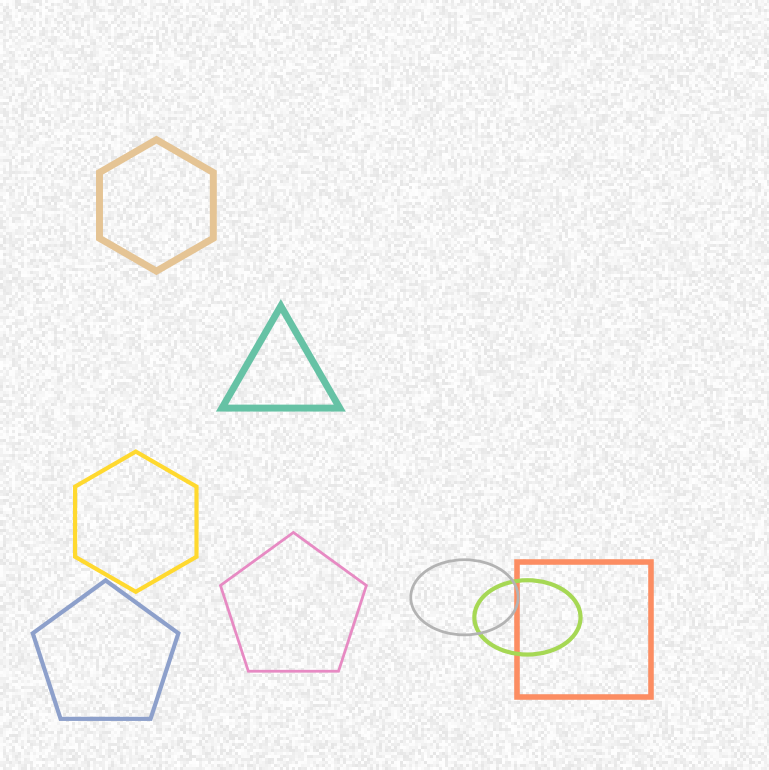[{"shape": "triangle", "thickness": 2.5, "radius": 0.44, "center": [0.365, 0.514]}, {"shape": "square", "thickness": 2, "radius": 0.44, "center": [0.759, 0.182]}, {"shape": "pentagon", "thickness": 1.5, "radius": 0.5, "center": [0.137, 0.147]}, {"shape": "pentagon", "thickness": 1, "radius": 0.5, "center": [0.381, 0.209]}, {"shape": "oval", "thickness": 1.5, "radius": 0.34, "center": [0.685, 0.198]}, {"shape": "hexagon", "thickness": 1.5, "radius": 0.46, "center": [0.176, 0.322]}, {"shape": "hexagon", "thickness": 2.5, "radius": 0.43, "center": [0.203, 0.733]}, {"shape": "oval", "thickness": 1, "radius": 0.35, "center": [0.603, 0.224]}]